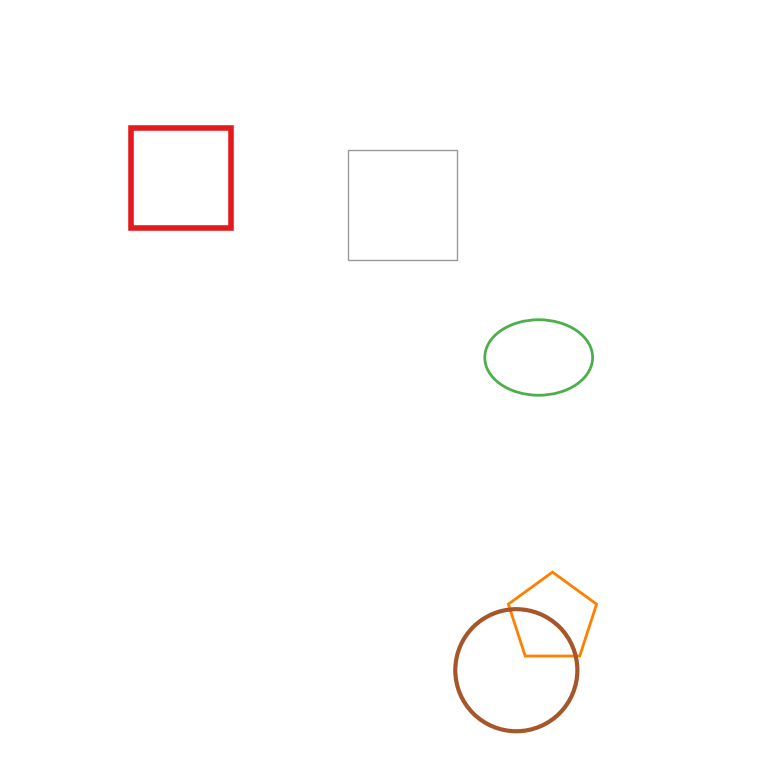[{"shape": "square", "thickness": 2, "radius": 0.33, "center": [0.235, 0.768]}, {"shape": "oval", "thickness": 1, "radius": 0.35, "center": [0.7, 0.536]}, {"shape": "pentagon", "thickness": 1, "radius": 0.3, "center": [0.717, 0.197]}, {"shape": "circle", "thickness": 1.5, "radius": 0.4, "center": [0.671, 0.13]}, {"shape": "square", "thickness": 0.5, "radius": 0.36, "center": [0.523, 0.734]}]